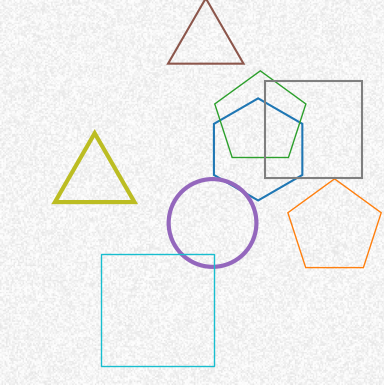[{"shape": "hexagon", "thickness": 1.5, "radius": 0.66, "center": [0.67, 0.612]}, {"shape": "pentagon", "thickness": 1, "radius": 0.64, "center": [0.869, 0.408]}, {"shape": "pentagon", "thickness": 1, "radius": 0.62, "center": [0.676, 0.692]}, {"shape": "circle", "thickness": 3, "radius": 0.57, "center": [0.552, 0.421]}, {"shape": "triangle", "thickness": 1.5, "radius": 0.57, "center": [0.535, 0.891]}, {"shape": "square", "thickness": 1.5, "radius": 0.63, "center": [0.814, 0.664]}, {"shape": "triangle", "thickness": 3, "radius": 0.6, "center": [0.246, 0.535]}, {"shape": "square", "thickness": 1, "radius": 0.73, "center": [0.409, 0.195]}]